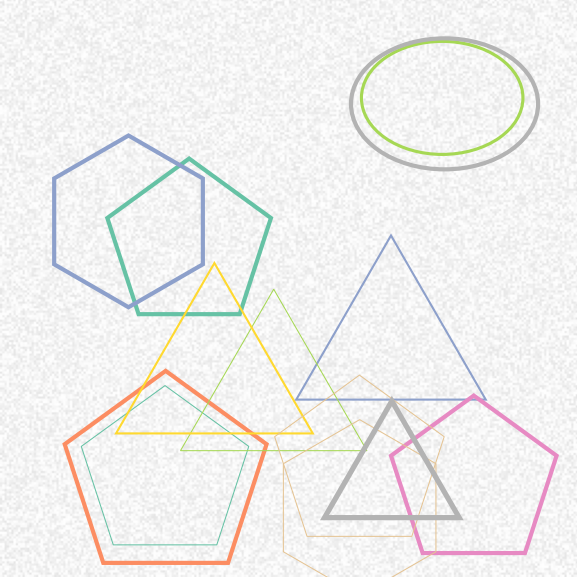[{"shape": "pentagon", "thickness": 0.5, "radius": 0.76, "center": [0.286, 0.179]}, {"shape": "pentagon", "thickness": 2, "radius": 0.74, "center": [0.328, 0.576]}, {"shape": "pentagon", "thickness": 2, "radius": 0.92, "center": [0.287, 0.173]}, {"shape": "triangle", "thickness": 1, "radius": 0.95, "center": [0.677, 0.402]}, {"shape": "hexagon", "thickness": 2, "radius": 0.74, "center": [0.223, 0.616]}, {"shape": "pentagon", "thickness": 2, "radius": 0.75, "center": [0.82, 0.163]}, {"shape": "oval", "thickness": 1.5, "radius": 0.7, "center": [0.766, 0.83]}, {"shape": "triangle", "thickness": 0.5, "radius": 0.93, "center": [0.474, 0.312]}, {"shape": "triangle", "thickness": 1, "radius": 0.98, "center": [0.371, 0.347]}, {"shape": "hexagon", "thickness": 0.5, "radius": 0.76, "center": [0.623, 0.12]}, {"shape": "pentagon", "thickness": 0.5, "radius": 0.77, "center": [0.622, 0.195]}, {"shape": "oval", "thickness": 2, "radius": 0.81, "center": [0.77, 0.819]}, {"shape": "triangle", "thickness": 2.5, "radius": 0.67, "center": [0.679, 0.17]}]